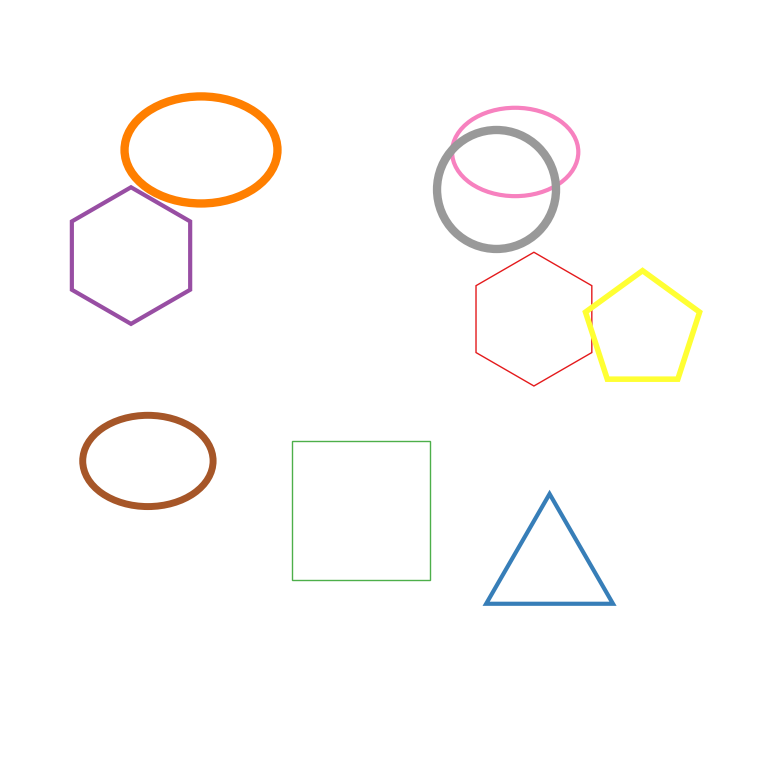[{"shape": "hexagon", "thickness": 0.5, "radius": 0.43, "center": [0.693, 0.586]}, {"shape": "triangle", "thickness": 1.5, "radius": 0.48, "center": [0.714, 0.263]}, {"shape": "square", "thickness": 0.5, "radius": 0.45, "center": [0.469, 0.337]}, {"shape": "hexagon", "thickness": 1.5, "radius": 0.44, "center": [0.17, 0.668]}, {"shape": "oval", "thickness": 3, "radius": 0.5, "center": [0.261, 0.805]}, {"shape": "pentagon", "thickness": 2, "radius": 0.39, "center": [0.834, 0.571]}, {"shape": "oval", "thickness": 2.5, "radius": 0.42, "center": [0.192, 0.401]}, {"shape": "oval", "thickness": 1.5, "radius": 0.41, "center": [0.669, 0.803]}, {"shape": "circle", "thickness": 3, "radius": 0.39, "center": [0.645, 0.754]}]